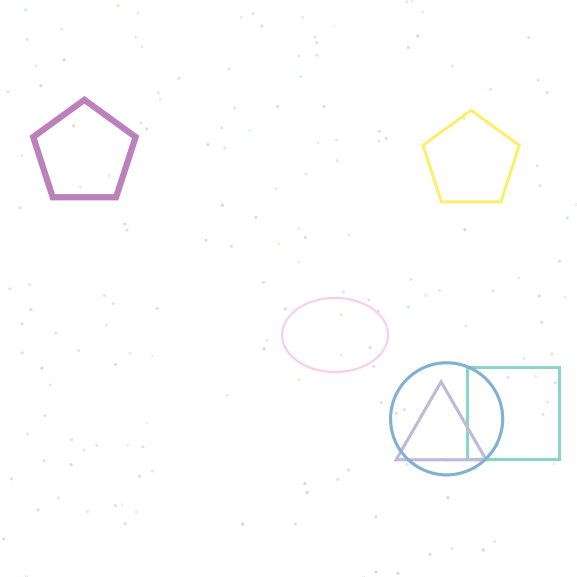[{"shape": "square", "thickness": 1.5, "radius": 0.4, "center": [0.888, 0.284]}, {"shape": "triangle", "thickness": 1.5, "radius": 0.45, "center": [0.764, 0.248]}, {"shape": "circle", "thickness": 1.5, "radius": 0.49, "center": [0.773, 0.274]}, {"shape": "oval", "thickness": 1, "radius": 0.46, "center": [0.58, 0.419]}, {"shape": "pentagon", "thickness": 3, "radius": 0.47, "center": [0.146, 0.733]}, {"shape": "pentagon", "thickness": 1.5, "radius": 0.44, "center": [0.816, 0.72]}]